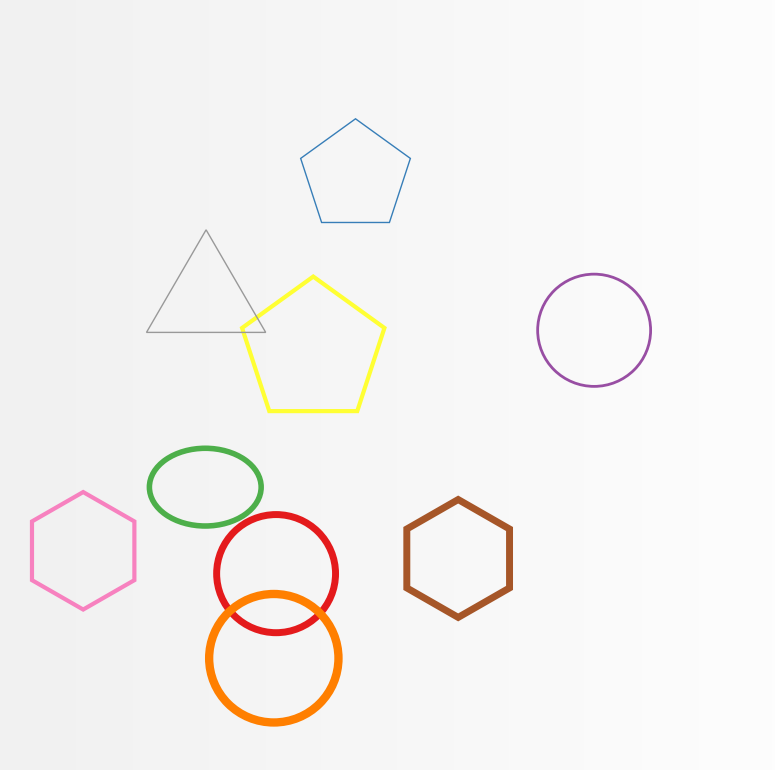[{"shape": "circle", "thickness": 2.5, "radius": 0.38, "center": [0.356, 0.255]}, {"shape": "pentagon", "thickness": 0.5, "radius": 0.37, "center": [0.459, 0.771]}, {"shape": "oval", "thickness": 2, "radius": 0.36, "center": [0.265, 0.367]}, {"shape": "circle", "thickness": 1, "radius": 0.36, "center": [0.767, 0.571]}, {"shape": "circle", "thickness": 3, "radius": 0.42, "center": [0.353, 0.145]}, {"shape": "pentagon", "thickness": 1.5, "radius": 0.48, "center": [0.404, 0.544]}, {"shape": "hexagon", "thickness": 2.5, "radius": 0.38, "center": [0.591, 0.275]}, {"shape": "hexagon", "thickness": 1.5, "radius": 0.38, "center": [0.107, 0.285]}, {"shape": "triangle", "thickness": 0.5, "radius": 0.44, "center": [0.266, 0.613]}]